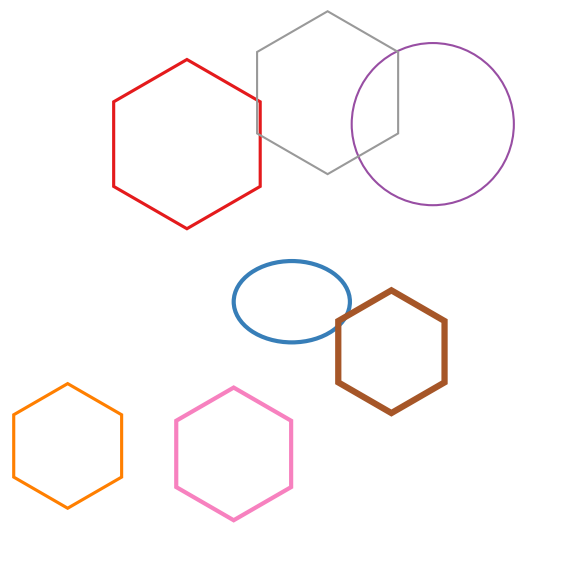[{"shape": "hexagon", "thickness": 1.5, "radius": 0.73, "center": [0.324, 0.75]}, {"shape": "oval", "thickness": 2, "radius": 0.5, "center": [0.505, 0.477]}, {"shape": "circle", "thickness": 1, "radius": 0.7, "center": [0.749, 0.784]}, {"shape": "hexagon", "thickness": 1.5, "radius": 0.54, "center": [0.117, 0.227]}, {"shape": "hexagon", "thickness": 3, "radius": 0.53, "center": [0.678, 0.39]}, {"shape": "hexagon", "thickness": 2, "radius": 0.57, "center": [0.405, 0.213]}, {"shape": "hexagon", "thickness": 1, "radius": 0.71, "center": [0.567, 0.839]}]